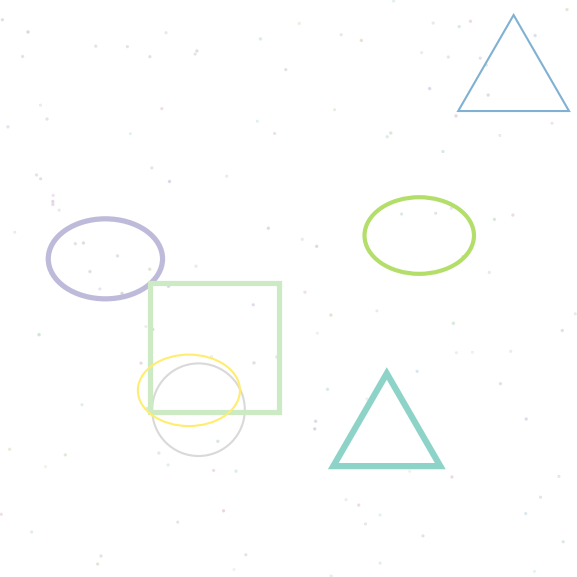[{"shape": "triangle", "thickness": 3, "radius": 0.53, "center": [0.67, 0.245]}, {"shape": "oval", "thickness": 2.5, "radius": 0.49, "center": [0.183, 0.551]}, {"shape": "triangle", "thickness": 1, "radius": 0.55, "center": [0.889, 0.862]}, {"shape": "oval", "thickness": 2, "radius": 0.47, "center": [0.726, 0.591]}, {"shape": "circle", "thickness": 1, "radius": 0.4, "center": [0.344, 0.29]}, {"shape": "square", "thickness": 2.5, "radius": 0.56, "center": [0.371, 0.398]}, {"shape": "oval", "thickness": 1, "radius": 0.44, "center": [0.327, 0.323]}]